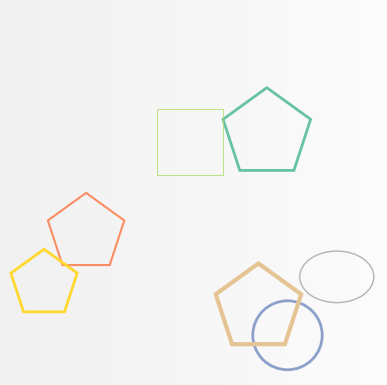[{"shape": "pentagon", "thickness": 2, "radius": 0.59, "center": [0.689, 0.653]}, {"shape": "pentagon", "thickness": 1.5, "radius": 0.52, "center": [0.222, 0.395]}, {"shape": "circle", "thickness": 2, "radius": 0.45, "center": [0.742, 0.129]}, {"shape": "square", "thickness": 0.5, "radius": 0.43, "center": [0.491, 0.631]}, {"shape": "pentagon", "thickness": 2, "radius": 0.45, "center": [0.114, 0.263]}, {"shape": "pentagon", "thickness": 3, "radius": 0.58, "center": [0.667, 0.2]}, {"shape": "oval", "thickness": 1, "radius": 0.48, "center": [0.869, 0.281]}]